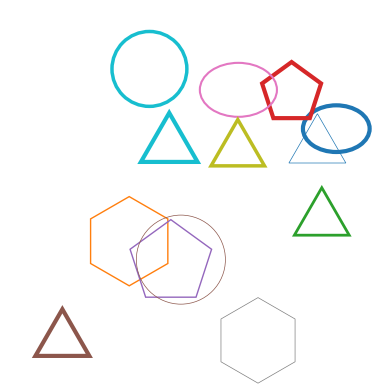[{"shape": "triangle", "thickness": 0.5, "radius": 0.43, "center": [0.824, 0.619]}, {"shape": "oval", "thickness": 3, "radius": 0.43, "center": [0.873, 0.666]}, {"shape": "hexagon", "thickness": 1, "radius": 0.58, "center": [0.336, 0.374]}, {"shape": "triangle", "thickness": 2, "radius": 0.41, "center": [0.836, 0.43]}, {"shape": "pentagon", "thickness": 3, "radius": 0.4, "center": [0.757, 0.758]}, {"shape": "pentagon", "thickness": 1, "radius": 0.56, "center": [0.444, 0.318]}, {"shape": "circle", "thickness": 0.5, "radius": 0.58, "center": [0.47, 0.326]}, {"shape": "triangle", "thickness": 3, "radius": 0.4, "center": [0.162, 0.116]}, {"shape": "oval", "thickness": 1.5, "radius": 0.5, "center": [0.619, 0.767]}, {"shape": "hexagon", "thickness": 0.5, "radius": 0.56, "center": [0.67, 0.116]}, {"shape": "triangle", "thickness": 2.5, "radius": 0.4, "center": [0.618, 0.609]}, {"shape": "circle", "thickness": 2.5, "radius": 0.49, "center": [0.388, 0.821]}, {"shape": "triangle", "thickness": 3, "radius": 0.42, "center": [0.44, 0.622]}]